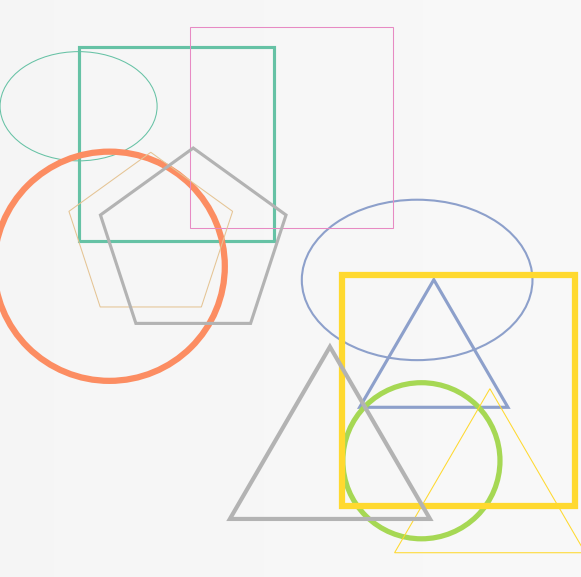[{"shape": "oval", "thickness": 0.5, "radius": 0.68, "center": [0.135, 0.815]}, {"shape": "square", "thickness": 1.5, "radius": 0.84, "center": [0.304, 0.75]}, {"shape": "circle", "thickness": 3, "radius": 0.99, "center": [0.188, 0.538]}, {"shape": "oval", "thickness": 1, "radius": 0.99, "center": [0.718, 0.514]}, {"shape": "triangle", "thickness": 1.5, "radius": 0.74, "center": [0.746, 0.367]}, {"shape": "square", "thickness": 0.5, "radius": 0.87, "center": [0.501, 0.778]}, {"shape": "circle", "thickness": 2.5, "radius": 0.68, "center": [0.725, 0.201]}, {"shape": "triangle", "thickness": 0.5, "radius": 0.95, "center": [0.843, 0.137]}, {"shape": "square", "thickness": 3, "radius": 1.0, "center": [0.789, 0.322]}, {"shape": "pentagon", "thickness": 0.5, "radius": 0.74, "center": [0.259, 0.587]}, {"shape": "triangle", "thickness": 2, "radius": 0.99, "center": [0.568, 0.2]}, {"shape": "pentagon", "thickness": 1.5, "radius": 0.84, "center": [0.332, 0.575]}]